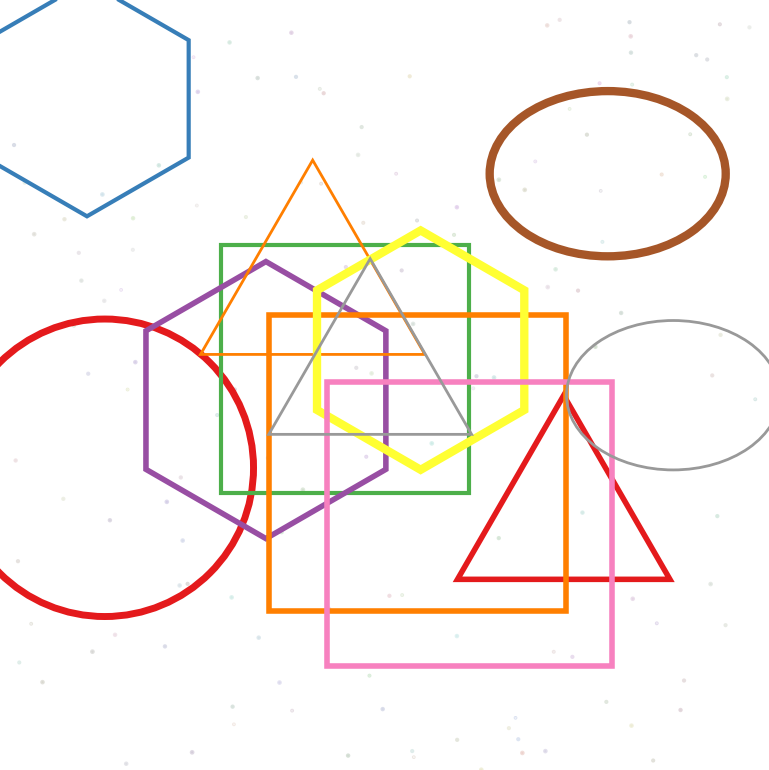[{"shape": "triangle", "thickness": 2, "radius": 0.8, "center": [0.732, 0.327]}, {"shape": "circle", "thickness": 2.5, "radius": 0.97, "center": [0.136, 0.392]}, {"shape": "hexagon", "thickness": 1.5, "radius": 0.76, "center": [0.113, 0.872]}, {"shape": "square", "thickness": 1.5, "radius": 0.81, "center": [0.448, 0.521]}, {"shape": "hexagon", "thickness": 2, "radius": 0.9, "center": [0.345, 0.48]}, {"shape": "square", "thickness": 2, "radius": 0.96, "center": [0.542, 0.399]}, {"shape": "triangle", "thickness": 1, "radius": 0.84, "center": [0.406, 0.624]}, {"shape": "hexagon", "thickness": 3, "radius": 0.78, "center": [0.546, 0.545]}, {"shape": "oval", "thickness": 3, "radius": 0.77, "center": [0.789, 0.774]}, {"shape": "square", "thickness": 2, "radius": 0.92, "center": [0.61, 0.319]}, {"shape": "triangle", "thickness": 1, "radius": 0.76, "center": [0.481, 0.512]}, {"shape": "oval", "thickness": 1, "radius": 0.69, "center": [0.874, 0.487]}]